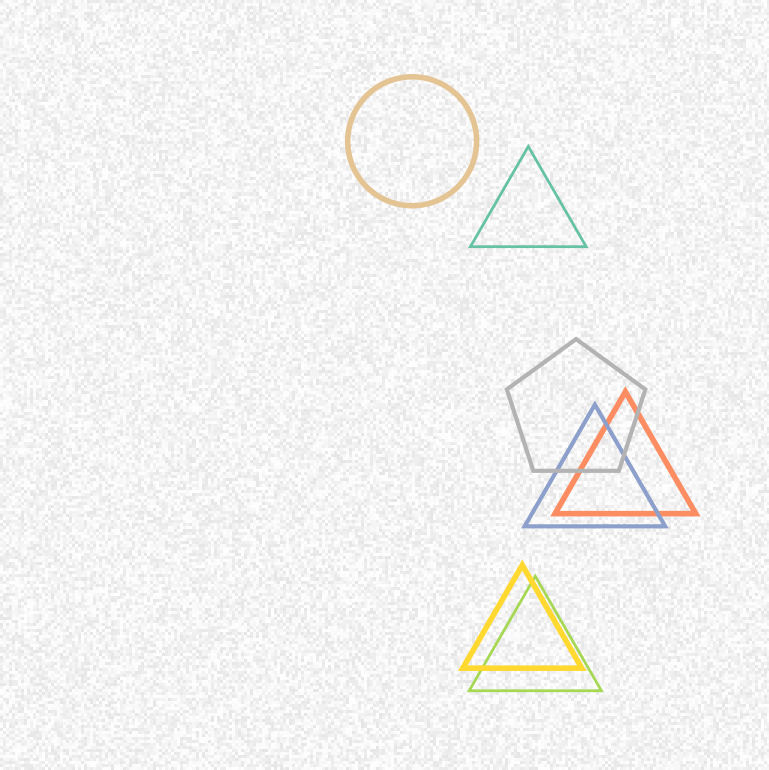[{"shape": "triangle", "thickness": 1, "radius": 0.43, "center": [0.686, 0.723]}, {"shape": "triangle", "thickness": 2, "radius": 0.53, "center": [0.812, 0.386]}, {"shape": "triangle", "thickness": 1.5, "radius": 0.53, "center": [0.773, 0.369]}, {"shape": "triangle", "thickness": 1, "radius": 0.5, "center": [0.695, 0.152]}, {"shape": "triangle", "thickness": 2, "radius": 0.45, "center": [0.678, 0.177]}, {"shape": "circle", "thickness": 2, "radius": 0.42, "center": [0.535, 0.817]}, {"shape": "pentagon", "thickness": 1.5, "radius": 0.47, "center": [0.748, 0.465]}]